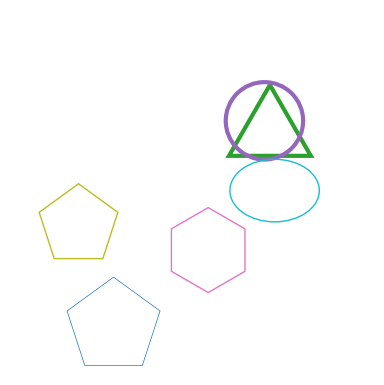[{"shape": "pentagon", "thickness": 0.5, "radius": 0.63, "center": [0.295, 0.153]}, {"shape": "triangle", "thickness": 3, "radius": 0.61, "center": [0.701, 0.657]}, {"shape": "circle", "thickness": 3, "radius": 0.5, "center": [0.687, 0.686]}, {"shape": "hexagon", "thickness": 1, "radius": 0.55, "center": [0.541, 0.35]}, {"shape": "pentagon", "thickness": 1, "radius": 0.54, "center": [0.204, 0.415]}, {"shape": "oval", "thickness": 1, "radius": 0.58, "center": [0.713, 0.505]}]